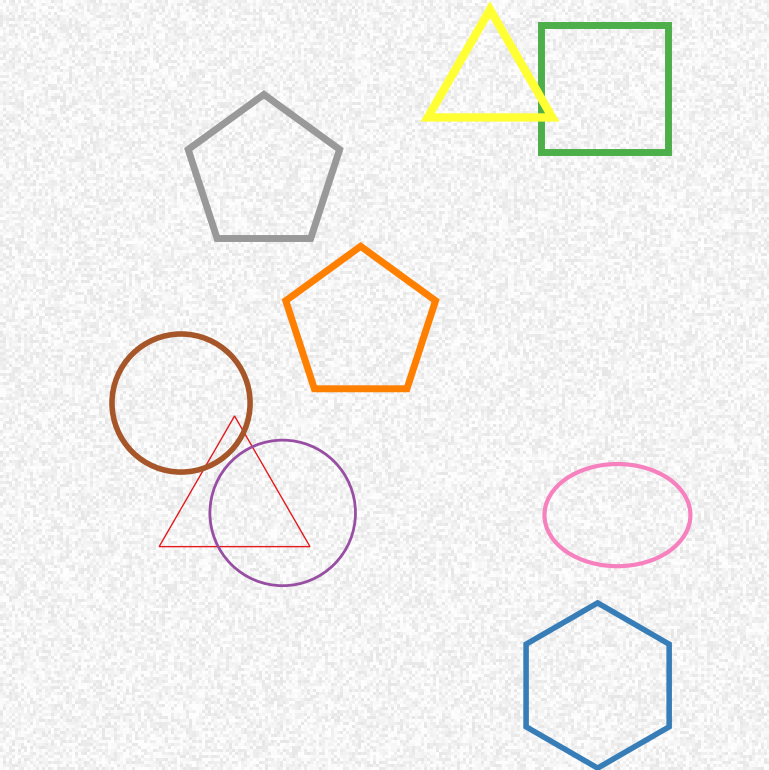[{"shape": "triangle", "thickness": 0.5, "radius": 0.57, "center": [0.305, 0.347]}, {"shape": "hexagon", "thickness": 2, "radius": 0.54, "center": [0.776, 0.11]}, {"shape": "square", "thickness": 2.5, "radius": 0.41, "center": [0.785, 0.885]}, {"shape": "circle", "thickness": 1, "radius": 0.47, "center": [0.367, 0.334]}, {"shape": "pentagon", "thickness": 2.5, "radius": 0.51, "center": [0.468, 0.578]}, {"shape": "triangle", "thickness": 3, "radius": 0.47, "center": [0.636, 0.894]}, {"shape": "circle", "thickness": 2, "radius": 0.45, "center": [0.235, 0.477]}, {"shape": "oval", "thickness": 1.5, "radius": 0.47, "center": [0.802, 0.331]}, {"shape": "pentagon", "thickness": 2.5, "radius": 0.52, "center": [0.343, 0.774]}]